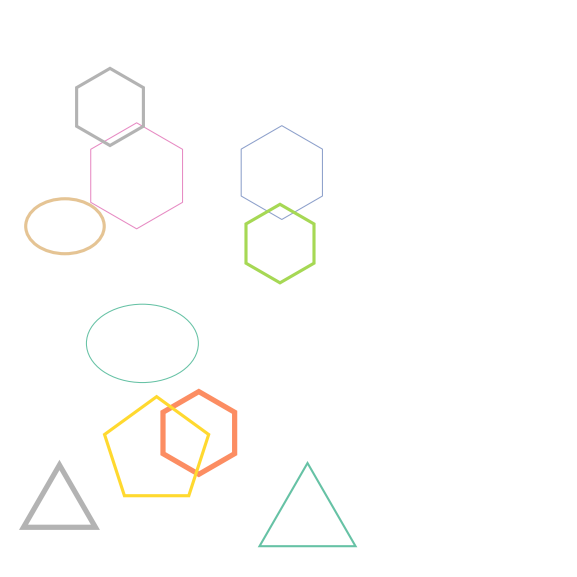[{"shape": "oval", "thickness": 0.5, "radius": 0.48, "center": [0.247, 0.405]}, {"shape": "triangle", "thickness": 1, "radius": 0.48, "center": [0.533, 0.101]}, {"shape": "hexagon", "thickness": 2.5, "radius": 0.36, "center": [0.344, 0.249]}, {"shape": "hexagon", "thickness": 0.5, "radius": 0.41, "center": [0.488, 0.7]}, {"shape": "hexagon", "thickness": 0.5, "radius": 0.46, "center": [0.237, 0.695]}, {"shape": "hexagon", "thickness": 1.5, "radius": 0.34, "center": [0.485, 0.577]}, {"shape": "pentagon", "thickness": 1.5, "radius": 0.47, "center": [0.271, 0.217]}, {"shape": "oval", "thickness": 1.5, "radius": 0.34, "center": [0.112, 0.607]}, {"shape": "triangle", "thickness": 2.5, "radius": 0.36, "center": [0.103, 0.122]}, {"shape": "hexagon", "thickness": 1.5, "radius": 0.33, "center": [0.19, 0.814]}]